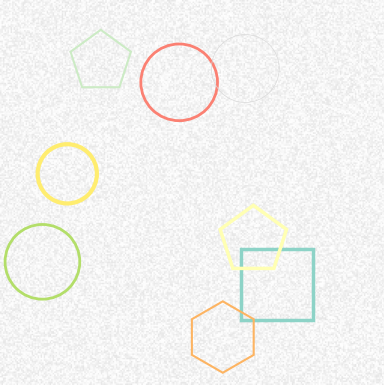[{"shape": "square", "thickness": 2.5, "radius": 0.46, "center": [0.719, 0.261]}, {"shape": "pentagon", "thickness": 2.5, "radius": 0.45, "center": [0.658, 0.376]}, {"shape": "circle", "thickness": 2, "radius": 0.5, "center": [0.465, 0.786]}, {"shape": "hexagon", "thickness": 1.5, "radius": 0.46, "center": [0.579, 0.125]}, {"shape": "circle", "thickness": 2, "radius": 0.49, "center": [0.11, 0.32]}, {"shape": "circle", "thickness": 0.5, "radius": 0.44, "center": [0.637, 0.822]}, {"shape": "pentagon", "thickness": 1.5, "radius": 0.41, "center": [0.262, 0.84]}, {"shape": "circle", "thickness": 3, "radius": 0.38, "center": [0.175, 0.549]}]